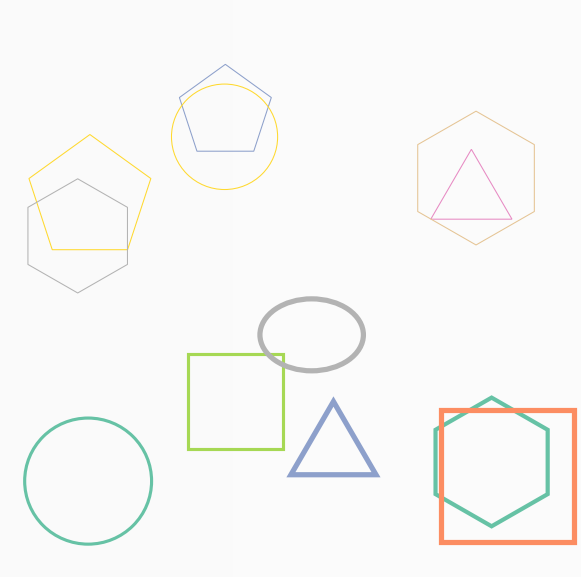[{"shape": "circle", "thickness": 1.5, "radius": 0.55, "center": [0.152, 0.166]}, {"shape": "hexagon", "thickness": 2, "radius": 0.56, "center": [0.846, 0.199]}, {"shape": "square", "thickness": 2.5, "radius": 0.57, "center": [0.873, 0.175]}, {"shape": "pentagon", "thickness": 0.5, "radius": 0.42, "center": [0.388, 0.805]}, {"shape": "triangle", "thickness": 2.5, "radius": 0.42, "center": [0.574, 0.219]}, {"shape": "triangle", "thickness": 0.5, "radius": 0.4, "center": [0.811, 0.66]}, {"shape": "square", "thickness": 1.5, "radius": 0.41, "center": [0.405, 0.304]}, {"shape": "circle", "thickness": 0.5, "radius": 0.46, "center": [0.386, 0.762]}, {"shape": "pentagon", "thickness": 0.5, "radius": 0.55, "center": [0.155, 0.656]}, {"shape": "hexagon", "thickness": 0.5, "radius": 0.58, "center": [0.819, 0.691]}, {"shape": "hexagon", "thickness": 0.5, "radius": 0.49, "center": [0.134, 0.591]}, {"shape": "oval", "thickness": 2.5, "radius": 0.45, "center": [0.536, 0.419]}]